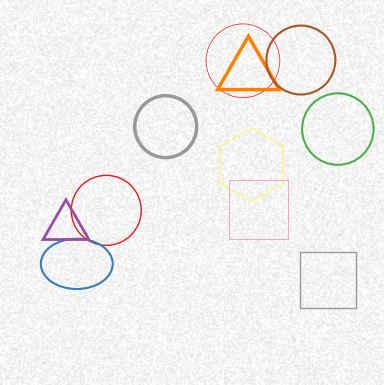[{"shape": "circle", "thickness": 1, "radius": 0.45, "center": [0.276, 0.454]}, {"shape": "circle", "thickness": 0.5, "radius": 0.48, "center": [0.631, 0.842]}, {"shape": "oval", "thickness": 1.5, "radius": 0.47, "center": [0.199, 0.315]}, {"shape": "circle", "thickness": 1.5, "radius": 0.46, "center": [0.878, 0.665]}, {"shape": "triangle", "thickness": 2, "radius": 0.34, "center": [0.171, 0.412]}, {"shape": "triangle", "thickness": 2.5, "radius": 0.46, "center": [0.645, 0.814]}, {"shape": "hexagon", "thickness": 0.5, "radius": 0.48, "center": [0.654, 0.571]}, {"shape": "circle", "thickness": 1.5, "radius": 0.45, "center": [0.782, 0.844]}, {"shape": "square", "thickness": 0.5, "radius": 0.38, "center": [0.672, 0.456]}, {"shape": "square", "thickness": 1, "radius": 0.36, "center": [0.851, 0.274]}, {"shape": "circle", "thickness": 2.5, "radius": 0.4, "center": [0.43, 0.671]}]